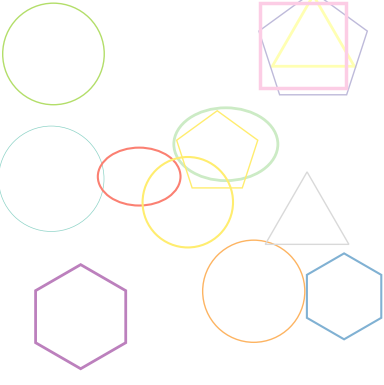[{"shape": "circle", "thickness": 0.5, "radius": 0.68, "center": [0.133, 0.536]}, {"shape": "triangle", "thickness": 2, "radius": 0.61, "center": [0.814, 0.889]}, {"shape": "pentagon", "thickness": 1, "radius": 0.74, "center": [0.813, 0.874]}, {"shape": "oval", "thickness": 1.5, "radius": 0.54, "center": [0.361, 0.541]}, {"shape": "hexagon", "thickness": 1.5, "radius": 0.56, "center": [0.894, 0.23]}, {"shape": "circle", "thickness": 1, "radius": 0.66, "center": [0.659, 0.244]}, {"shape": "circle", "thickness": 1, "radius": 0.66, "center": [0.139, 0.86]}, {"shape": "square", "thickness": 2.5, "radius": 0.56, "center": [0.787, 0.882]}, {"shape": "triangle", "thickness": 1, "radius": 0.63, "center": [0.798, 0.428]}, {"shape": "hexagon", "thickness": 2, "radius": 0.68, "center": [0.21, 0.177]}, {"shape": "oval", "thickness": 2, "radius": 0.68, "center": [0.587, 0.625]}, {"shape": "pentagon", "thickness": 1, "radius": 0.55, "center": [0.564, 0.602]}, {"shape": "circle", "thickness": 1.5, "radius": 0.59, "center": [0.488, 0.475]}]